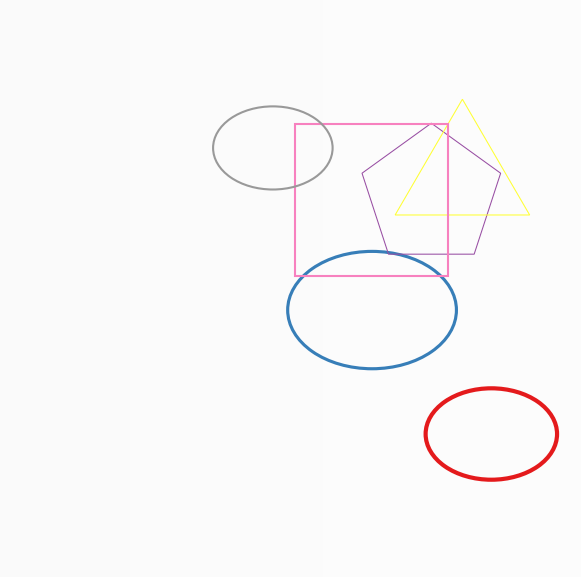[{"shape": "oval", "thickness": 2, "radius": 0.57, "center": [0.845, 0.248]}, {"shape": "oval", "thickness": 1.5, "radius": 0.73, "center": [0.64, 0.462]}, {"shape": "pentagon", "thickness": 0.5, "radius": 0.63, "center": [0.742, 0.66]}, {"shape": "triangle", "thickness": 0.5, "radius": 0.67, "center": [0.796, 0.694]}, {"shape": "square", "thickness": 1, "radius": 0.66, "center": [0.639, 0.652]}, {"shape": "oval", "thickness": 1, "radius": 0.51, "center": [0.469, 0.743]}]